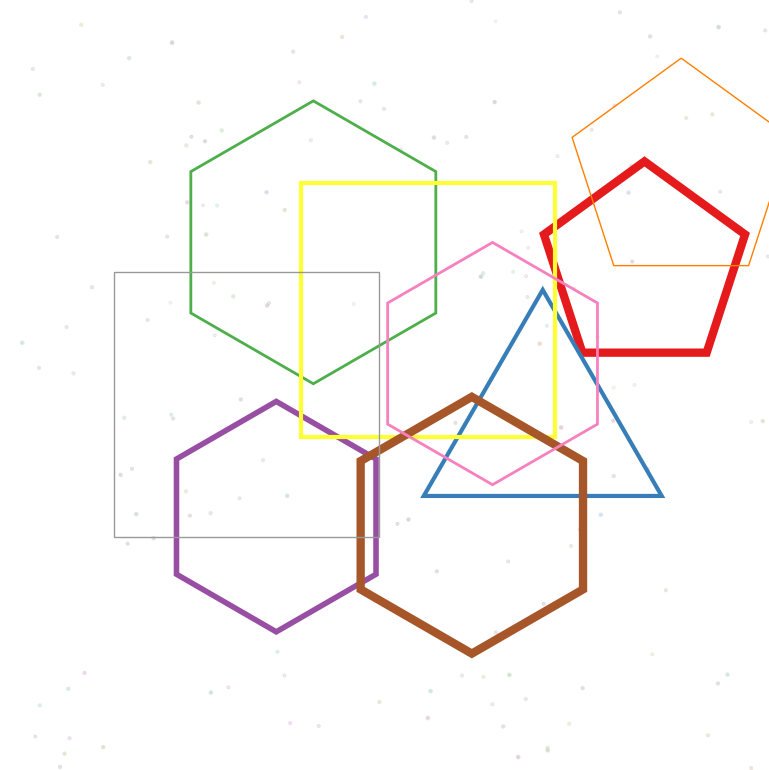[{"shape": "pentagon", "thickness": 3, "radius": 0.69, "center": [0.837, 0.653]}, {"shape": "triangle", "thickness": 1.5, "radius": 0.89, "center": [0.705, 0.445]}, {"shape": "hexagon", "thickness": 1, "radius": 0.92, "center": [0.407, 0.685]}, {"shape": "hexagon", "thickness": 2, "radius": 0.75, "center": [0.359, 0.329]}, {"shape": "pentagon", "thickness": 0.5, "radius": 0.74, "center": [0.885, 0.776]}, {"shape": "square", "thickness": 1.5, "radius": 0.82, "center": [0.556, 0.598]}, {"shape": "hexagon", "thickness": 3, "radius": 0.83, "center": [0.613, 0.318]}, {"shape": "hexagon", "thickness": 1, "radius": 0.79, "center": [0.64, 0.528]}, {"shape": "square", "thickness": 0.5, "radius": 0.86, "center": [0.32, 0.475]}]